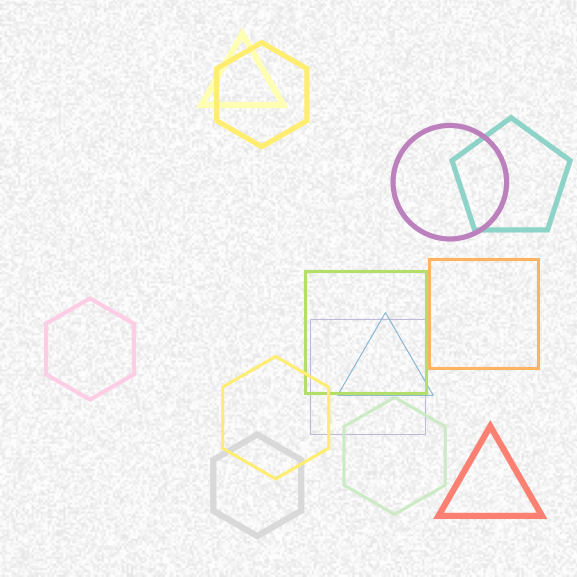[{"shape": "pentagon", "thickness": 2.5, "radius": 0.54, "center": [0.885, 0.688]}, {"shape": "triangle", "thickness": 3, "radius": 0.41, "center": [0.42, 0.858]}, {"shape": "square", "thickness": 0.5, "radius": 0.5, "center": [0.637, 0.347]}, {"shape": "triangle", "thickness": 3, "radius": 0.52, "center": [0.849, 0.158]}, {"shape": "triangle", "thickness": 0.5, "radius": 0.48, "center": [0.667, 0.362]}, {"shape": "square", "thickness": 1.5, "radius": 0.47, "center": [0.837, 0.457]}, {"shape": "square", "thickness": 1.5, "radius": 0.53, "center": [0.633, 0.425]}, {"shape": "hexagon", "thickness": 2, "radius": 0.44, "center": [0.156, 0.395]}, {"shape": "hexagon", "thickness": 3, "radius": 0.44, "center": [0.445, 0.159]}, {"shape": "circle", "thickness": 2.5, "radius": 0.49, "center": [0.779, 0.684]}, {"shape": "hexagon", "thickness": 1.5, "radius": 0.51, "center": [0.683, 0.21]}, {"shape": "hexagon", "thickness": 2.5, "radius": 0.45, "center": [0.453, 0.835]}, {"shape": "hexagon", "thickness": 1.5, "radius": 0.53, "center": [0.477, 0.276]}]